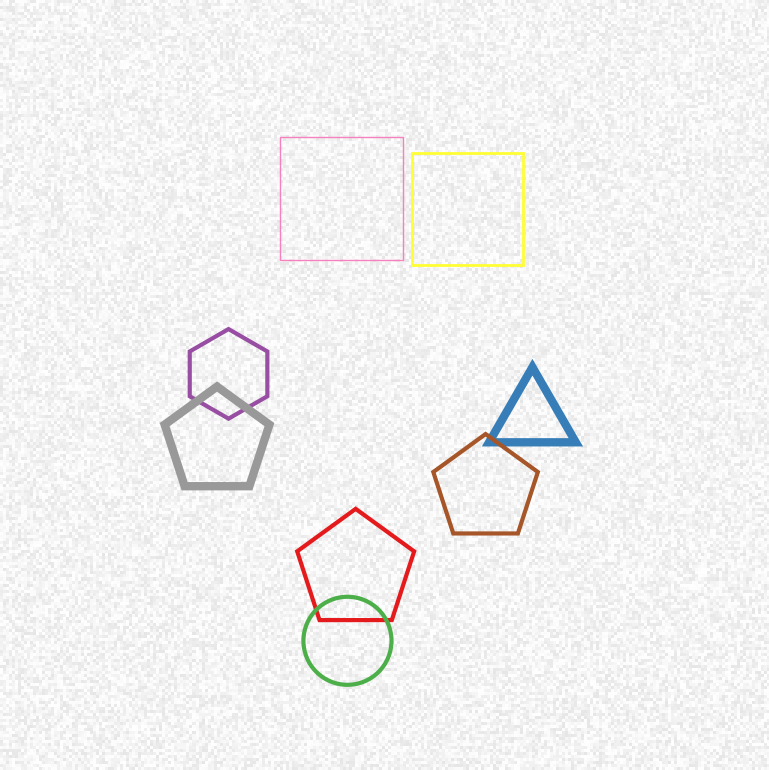[{"shape": "pentagon", "thickness": 1.5, "radius": 0.4, "center": [0.462, 0.259]}, {"shape": "triangle", "thickness": 3, "radius": 0.33, "center": [0.691, 0.458]}, {"shape": "circle", "thickness": 1.5, "radius": 0.29, "center": [0.451, 0.168]}, {"shape": "hexagon", "thickness": 1.5, "radius": 0.29, "center": [0.297, 0.514]}, {"shape": "square", "thickness": 1, "radius": 0.36, "center": [0.607, 0.729]}, {"shape": "pentagon", "thickness": 1.5, "radius": 0.36, "center": [0.631, 0.365]}, {"shape": "square", "thickness": 0.5, "radius": 0.4, "center": [0.443, 0.743]}, {"shape": "pentagon", "thickness": 3, "radius": 0.36, "center": [0.282, 0.426]}]